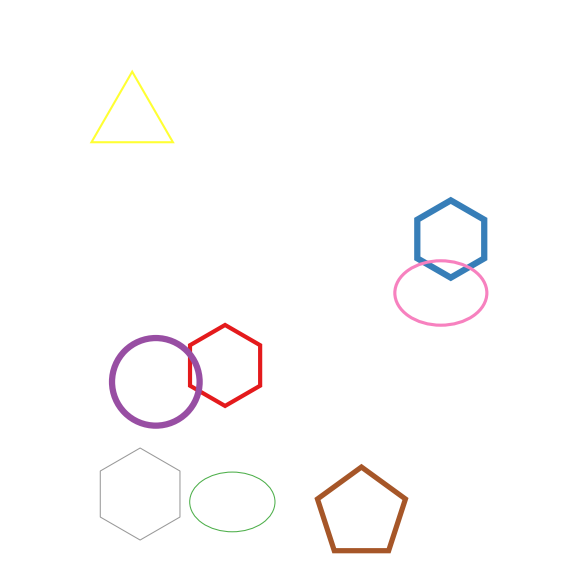[{"shape": "hexagon", "thickness": 2, "radius": 0.35, "center": [0.39, 0.366]}, {"shape": "hexagon", "thickness": 3, "radius": 0.33, "center": [0.781, 0.585]}, {"shape": "oval", "thickness": 0.5, "radius": 0.37, "center": [0.402, 0.13]}, {"shape": "circle", "thickness": 3, "radius": 0.38, "center": [0.27, 0.338]}, {"shape": "triangle", "thickness": 1, "radius": 0.41, "center": [0.229, 0.794]}, {"shape": "pentagon", "thickness": 2.5, "radius": 0.4, "center": [0.626, 0.11]}, {"shape": "oval", "thickness": 1.5, "radius": 0.4, "center": [0.763, 0.492]}, {"shape": "hexagon", "thickness": 0.5, "radius": 0.4, "center": [0.243, 0.144]}]